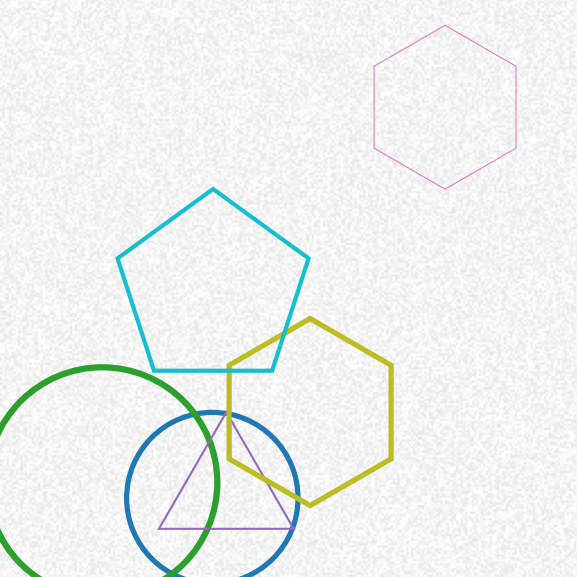[{"shape": "circle", "thickness": 2.5, "radius": 0.74, "center": [0.368, 0.137]}, {"shape": "circle", "thickness": 3, "radius": 1.0, "center": [0.177, 0.164]}, {"shape": "triangle", "thickness": 1, "radius": 0.67, "center": [0.392, 0.151]}, {"shape": "hexagon", "thickness": 0.5, "radius": 0.71, "center": [0.771, 0.814]}, {"shape": "hexagon", "thickness": 2.5, "radius": 0.81, "center": [0.537, 0.286]}, {"shape": "pentagon", "thickness": 2, "radius": 0.87, "center": [0.369, 0.498]}]